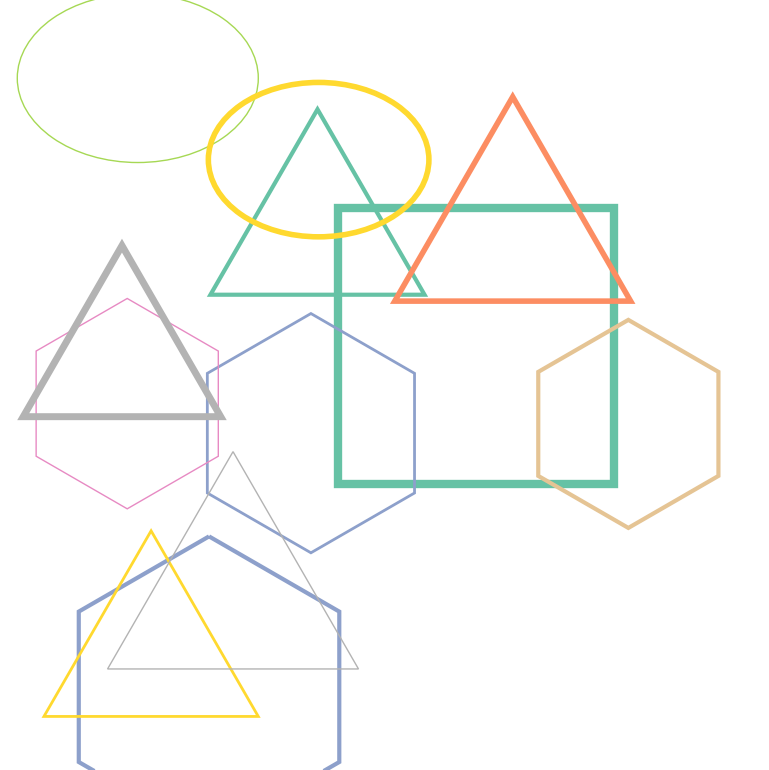[{"shape": "square", "thickness": 3, "radius": 0.9, "center": [0.618, 0.551]}, {"shape": "triangle", "thickness": 1.5, "radius": 0.8, "center": [0.412, 0.698]}, {"shape": "triangle", "thickness": 2, "radius": 0.88, "center": [0.666, 0.697]}, {"shape": "hexagon", "thickness": 1, "radius": 0.78, "center": [0.404, 0.437]}, {"shape": "hexagon", "thickness": 1.5, "radius": 0.98, "center": [0.271, 0.108]}, {"shape": "hexagon", "thickness": 0.5, "radius": 0.68, "center": [0.165, 0.476]}, {"shape": "oval", "thickness": 0.5, "radius": 0.78, "center": [0.179, 0.898]}, {"shape": "triangle", "thickness": 1, "radius": 0.8, "center": [0.196, 0.15]}, {"shape": "oval", "thickness": 2, "radius": 0.72, "center": [0.414, 0.793]}, {"shape": "hexagon", "thickness": 1.5, "radius": 0.68, "center": [0.816, 0.449]}, {"shape": "triangle", "thickness": 2.5, "radius": 0.74, "center": [0.158, 0.533]}, {"shape": "triangle", "thickness": 0.5, "radius": 0.94, "center": [0.303, 0.225]}]